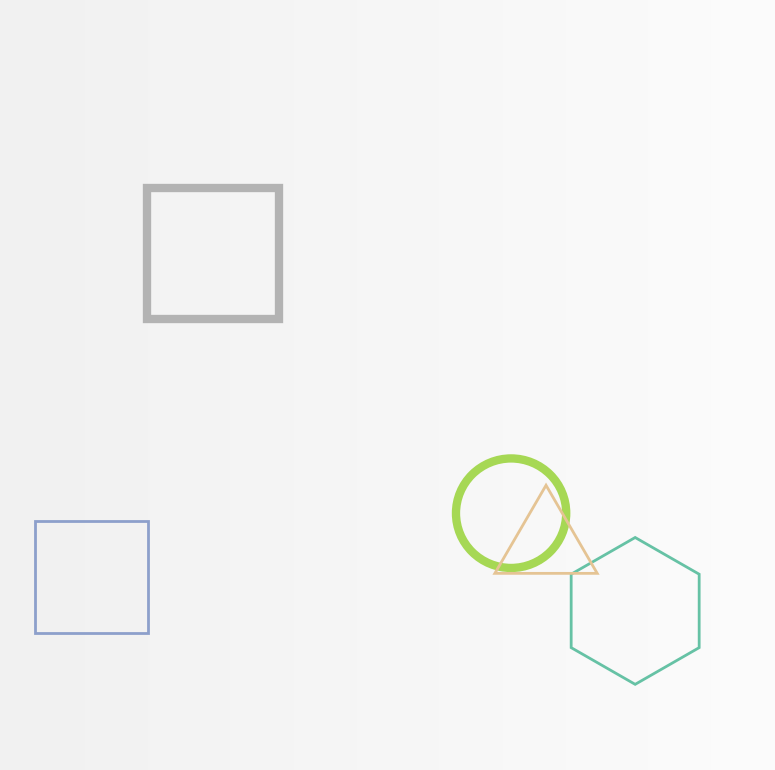[{"shape": "hexagon", "thickness": 1, "radius": 0.48, "center": [0.82, 0.207]}, {"shape": "square", "thickness": 1, "radius": 0.36, "center": [0.118, 0.251]}, {"shape": "circle", "thickness": 3, "radius": 0.36, "center": [0.659, 0.334]}, {"shape": "triangle", "thickness": 1, "radius": 0.38, "center": [0.705, 0.294]}, {"shape": "square", "thickness": 3, "radius": 0.43, "center": [0.275, 0.671]}]